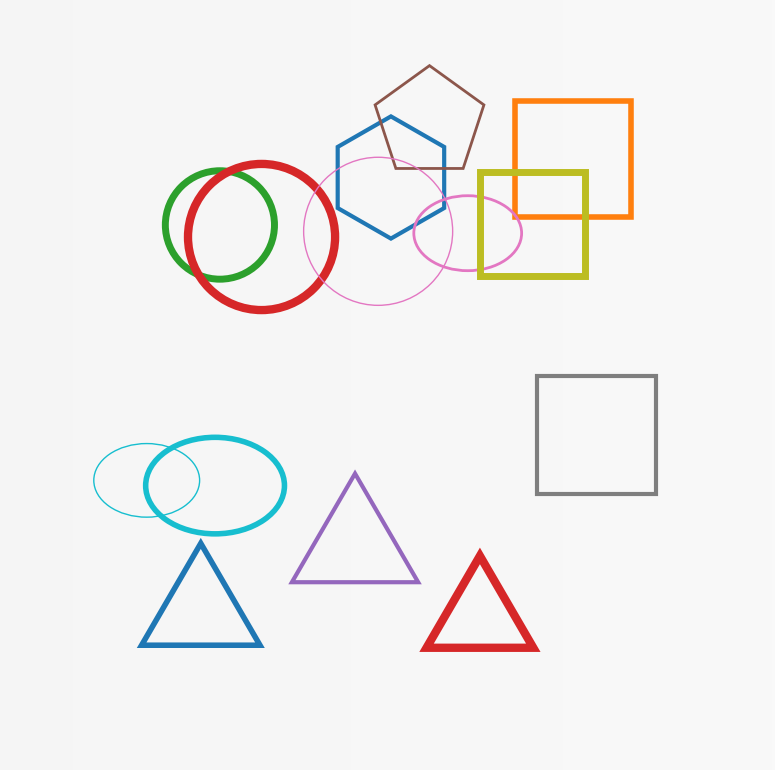[{"shape": "triangle", "thickness": 2, "radius": 0.44, "center": [0.259, 0.206]}, {"shape": "hexagon", "thickness": 1.5, "radius": 0.4, "center": [0.504, 0.769]}, {"shape": "square", "thickness": 2, "radius": 0.37, "center": [0.74, 0.794]}, {"shape": "circle", "thickness": 2.5, "radius": 0.35, "center": [0.284, 0.708]}, {"shape": "triangle", "thickness": 3, "radius": 0.4, "center": [0.619, 0.199]}, {"shape": "circle", "thickness": 3, "radius": 0.47, "center": [0.337, 0.692]}, {"shape": "triangle", "thickness": 1.5, "radius": 0.47, "center": [0.458, 0.291]}, {"shape": "pentagon", "thickness": 1, "radius": 0.37, "center": [0.554, 0.841]}, {"shape": "oval", "thickness": 1, "radius": 0.35, "center": [0.604, 0.697]}, {"shape": "circle", "thickness": 0.5, "radius": 0.48, "center": [0.488, 0.7]}, {"shape": "square", "thickness": 1.5, "radius": 0.38, "center": [0.77, 0.435]}, {"shape": "square", "thickness": 2.5, "radius": 0.34, "center": [0.687, 0.709]}, {"shape": "oval", "thickness": 0.5, "radius": 0.34, "center": [0.189, 0.376]}, {"shape": "oval", "thickness": 2, "radius": 0.45, "center": [0.278, 0.369]}]